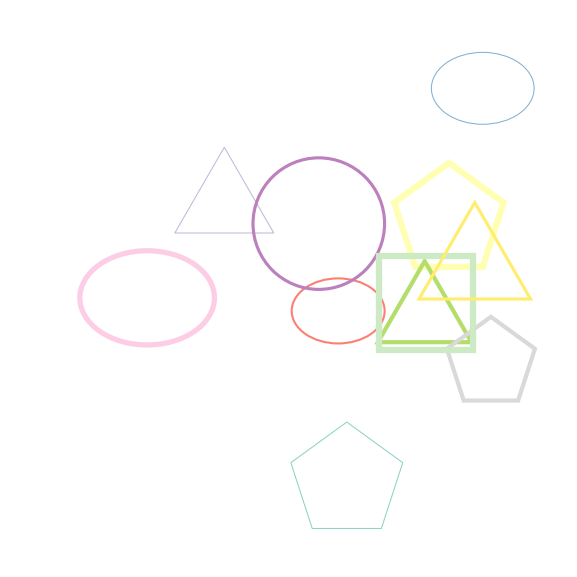[{"shape": "pentagon", "thickness": 0.5, "radius": 0.51, "center": [0.601, 0.166]}, {"shape": "pentagon", "thickness": 3, "radius": 0.5, "center": [0.777, 0.618]}, {"shape": "triangle", "thickness": 0.5, "radius": 0.49, "center": [0.388, 0.645]}, {"shape": "oval", "thickness": 1, "radius": 0.4, "center": [0.586, 0.461]}, {"shape": "oval", "thickness": 0.5, "radius": 0.44, "center": [0.836, 0.846]}, {"shape": "triangle", "thickness": 2, "radius": 0.47, "center": [0.735, 0.453]}, {"shape": "oval", "thickness": 2.5, "radius": 0.58, "center": [0.255, 0.483]}, {"shape": "pentagon", "thickness": 2, "radius": 0.4, "center": [0.85, 0.37]}, {"shape": "circle", "thickness": 1.5, "radius": 0.57, "center": [0.552, 0.612]}, {"shape": "square", "thickness": 3, "radius": 0.41, "center": [0.738, 0.474]}, {"shape": "triangle", "thickness": 1.5, "radius": 0.56, "center": [0.822, 0.537]}]